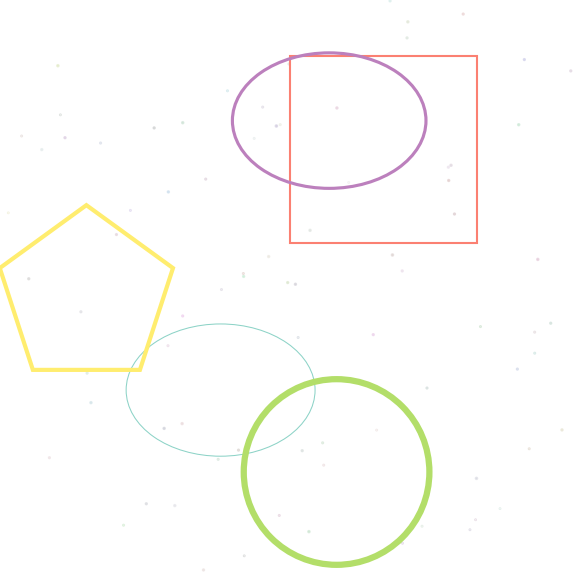[{"shape": "oval", "thickness": 0.5, "radius": 0.82, "center": [0.382, 0.324]}, {"shape": "square", "thickness": 1, "radius": 0.81, "center": [0.664, 0.74]}, {"shape": "circle", "thickness": 3, "radius": 0.8, "center": [0.583, 0.182]}, {"shape": "oval", "thickness": 1.5, "radius": 0.84, "center": [0.57, 0.79]}, {"shape": "pentagon", "thickness": 2, "radius": 0.79, "center": [0.15, 0.486]}]